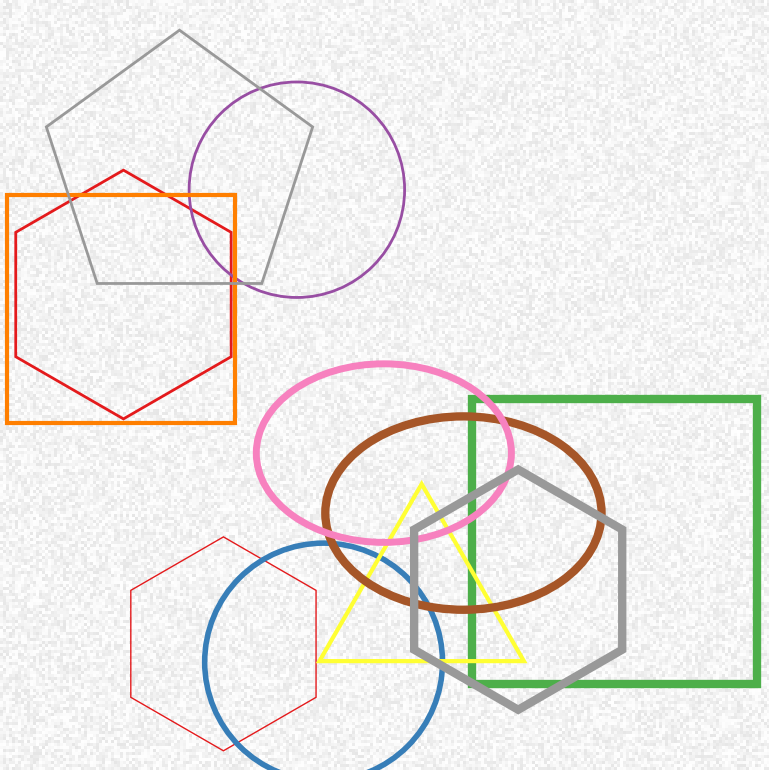[{"shape": "hexagon", "thickness": 1, "radius": 0.81, "center": [0.16, 0.617]}, {"shape": "hexagon", "thickness": 0.5, "radius": 0.69, "center": [0.29, 0.164]}, {"shape": "circle", "thickness": 2, "radius": 0.77, "center": [0.42, 0.14]}, {"shape": "square", "thickness": 3, "radius": 0.93, "center": [0.798, 0.297]}, {"shape": "circle", "thickness": 1, "radius": 0.7, "center": [0.386, 0.754]}, {"shape": "square", "thickness": 1.5, "radius": 0.74, "center": [0.157, 0.599]}, {"shape": "triangle", "thickness": 1.5, "radius": 0.77, "center": [0.548, 0.218]}, {"shape": "oval", "thickness": 3, "radius": 0.9, "center": [0.602, 0.334]}, {"shape": "oval", "thickness": 2.5, "radius": 0.83, "center": [0.499, 0.412]}, {"shape": "pentagon", "thickness": 1, "radius": 0.91, "center": [0.233, 0.779]}, {"shape": "hexagon", "thickness": 3, "radius": 0.78, "center": [0.673, 0.234]}]